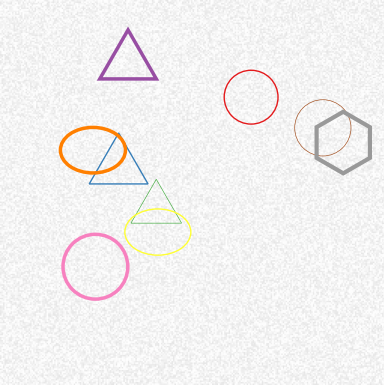[{"shape": "circle", "thickness": 1, "radius": 0.35, "center": [0.652, 0.748]}, {"shape": "triangle", "thickness": 1, "radius": 0.44, "center": [0.308, 0.566]}, {"shape": "triangle", "thickness": 0.5, "radius": 0.38, "center": [0.406, 0.458]}, {"shape": "triangle", "thickness": 2.5, "radius": 0.42, "center": [0.333, 0.837]}, {"shape": "oval", "thickness": 2.5, "radius": 0.42, "center": [0.241, 0.61]}, {"shape": "oval", "thickness": 1, "radius": 0.43, "center": [0.41, 0.397]}, {"shape": "circle", "thickness": 0.5, "radius": 0.37, "center": [0.839, 0.668]}, {"shape": "circle", "thickness": 2.5, "radius": 0.42, "center": [0.248, 0.307]}, {"shape": "hexagon", "thickness": 3, "radius": 0.4, "center": [0.892, 0.63]}]